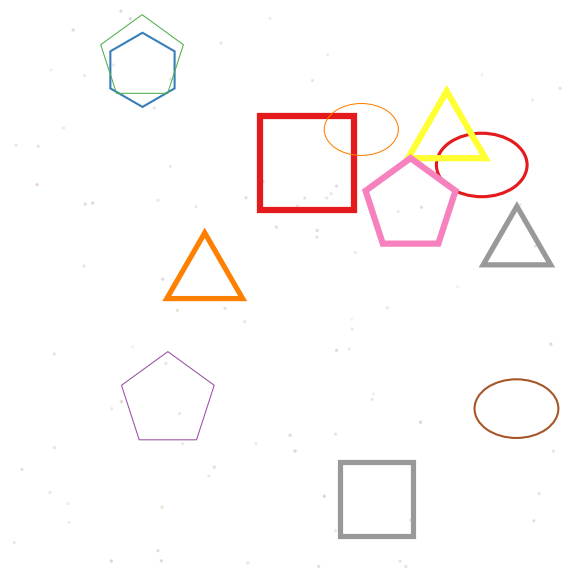[{"shape": "oval", "thickness": 1.5, "radius": 0.39, "center": [0.834, 0.713]}, {"shape": "square", "thickness": 3, "radius": 0.4, "center": [0.532, 0.717]}, {"shape": "hexagon", "thickness": 1, "radius": 0.32, "center": [0.247, 0.878]}, {"shape": "pentagon", "thickness": 0.5, "radius": 0.38, "center": [0.246, 0.898]}, {"shape": "pentagon", "thickness": 0.5, "radius": 0.42, "center": [0.291, 0.306]}, {"shape": "triangle", "thickness": 2.5, "radius": 0.38, "center": [0.354, 0.52]}, {"shape": "oval", "thickness": 0.5, "radius": 0.32, "center": [0.626, 0.775]}, {"shape": "triangle", "thickness": 3, "radius": 0.39, "center": [0.774, 0.764]}, {"shape": "oval", "thickness": 1, "radius": 0.36, "center": [0.894, 0.292]}, {"shape": "pentagon", "thickness": 3, "radius": 0.41, "center": [0.711, 0.643]}, {"shape": "triangle", "thickness": 2.5, "radius": 0.34, "center": [0.895, 0.574]}, {"shape": "square", "thickness": 2.5, "radius": 0.32, "center": [0.652, 0.135]}]